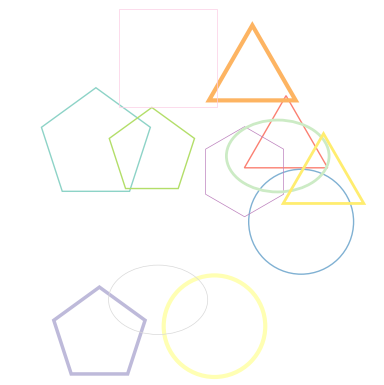[{"shape": "pentagon", "thickness": 1, "radius": 0.74, "center": [0.249, 0.623]}, {"shape": "circle", "thickness": 3, "radius": 0.66, "center": [0.557, 0.153]}, {"shape": "pentagon", "thickness": 2.5, "radius": 0.62, "center": [0.258, 0.13]}, {"shape": "triangle", "thickness": 1, "radius": 0.62, "center": [0.743, 0.627]}, {"shape": "circle", "thickness": 1, "radius": 0.68, "center": [0.782, 0.424]}, {"shape": "triangle", "thickness": 3, "radius": 0.65, "center": [0.655, 0.804]}, {"shape": "pentagon", "thickness": 1, "radius": 0.58, "center": [0.395, 0.604]}, {"shape": "square", "thickness": 0.5, "radius": 0.63, "center": [0.436, 0.85]}, {"shape": "oval", "thickness": 0.5, "radius": 0.64, "center": [0.411, 0.221]}, {"shape": "hexagon", "thickness": 0.5, "radius": 0.59, "center": [0.635, 0.554]}, {"shape": "oval", "thickness": 2, "radius": 0.67, "center": [0.721, 0.595]}, {"shape": "triangle", "thickness": 2, "radius": 0.6, "center": [0.84, 0.532]}]